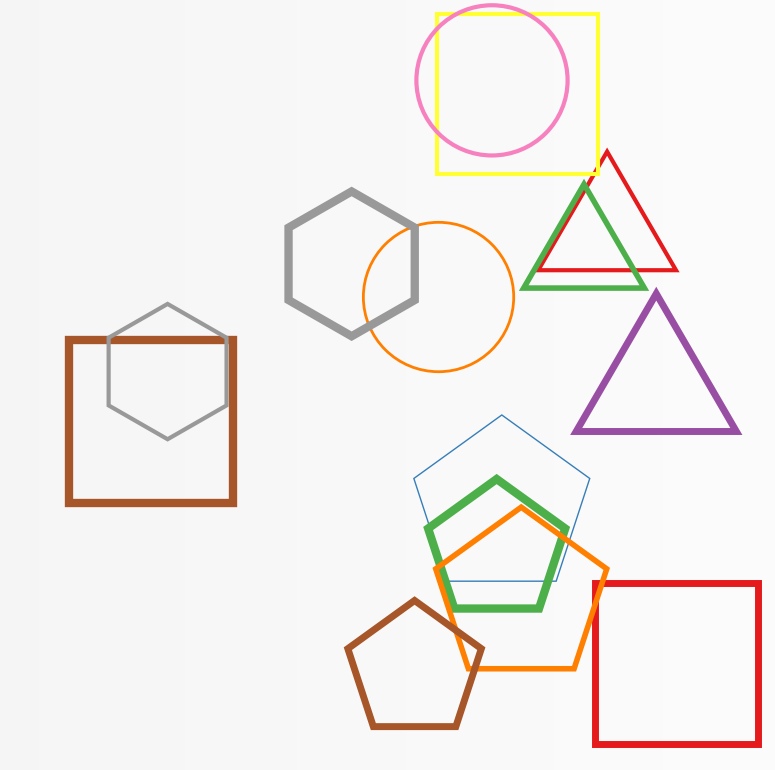[{"shape": "triangle", "thickness": 1.5, "radius": 0.51, "center": [0.783, 0.7]}, {"shape": "square", "thickness": 2.5, "radius": 0.52, "center": [0.873, 0.138]}, {"shape": "pentagon", "thickness": 0.5, "radius": 0.6, "center": [0.647, 0.342]}, {"shape": "pentagon", "thickness": 3, "radius": 0.46, "center": [0.641, 0.285]}, {"shape": "triangle", "thickness": 2, "radius": 0.45, "center": [0.754, 0.671]}, {"shape": "triangle", "thickness": 2.5, "radius": 0.6, "center": [0.847, 0.499]}, {"shape": "pentagon", "thickness": 2, "radius": 0.58, "center": [0.673, 0.225]}, {"shape": "circle", "thickness": 1, "radius": 0.49, "center": [0.566, 0.614]}, {"shape": "square", "thickness": 1.5, "radius": 0.52, "center": [0.667, 0.878]}, {"shape": "square", "thickness": 3, "radius": 0.53, "center": [0.195, 0.453]}, {"shape": "pentagon", "thickness": 2.5, "radius": 0.45, "center": [0.535, 0.13]}, {"shape": "circle", "thickness": 1.5, "radius": 0.49, "center": [0.635, 0.896]}, {"shape": "hexagon", "thickness": 1.5, "radius": 0.44, "center": [0.216, 0.517]}, {"shape": "hexagon", "thickness": 3, "radius": 0.47, "center": [0.454, 0.657]}]